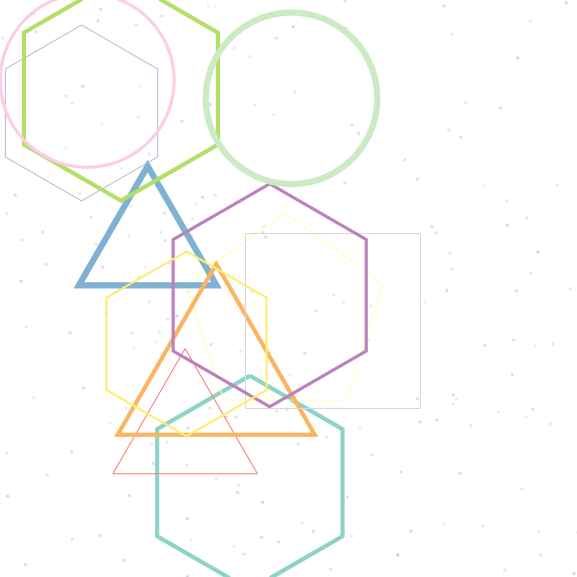[{"shape": "hexagon", "thickness": 2, "radius": 0.93, "center": [0.433, 0.163]}, {"shape": "pentagon", "thickness": 0.5, "radius": 0.9, "center": [0.493, 0.451]}, {"shape": "hexagon", "thickness": 0.5, "radius": 0.76, "center": [0.141, 0.804]}, {"shape": "triangle", "thickness": 0.5, "radius": 0.72, "center": [0.321, 0.251]}, {"shape": "triangle", "thickness": 3, "radius": 0.69, "center": [0.256, 0.574]}, {"shape": "triangle", "thickness": 2, "radius": 0.99, "center": [0.374, 0.345]}, {"shape": "hexagon", "thickness": 2, "radius": 0.97, "center": [0.209, 0.846]}, {"shape": "circle", "thickness": 1.5, "radius": 0.75, "center": [0.151, 0.86]}, {"shape": "square", "thickness": 0.5, "radius": 0.76, "center": [0.575, 0.444]}, {"shape": "hexagon", "thickness": 1.5, "radius": 0.97, "center": [0.467, 0.488]}, {"shape": "circle", "thickness": 3, "radius": 0.74, "center": [0.505, 0.829]}, {"shape": "hexagon", "thickness": 1, "radius": 0.8, "center": [0.323, 0.404]}]